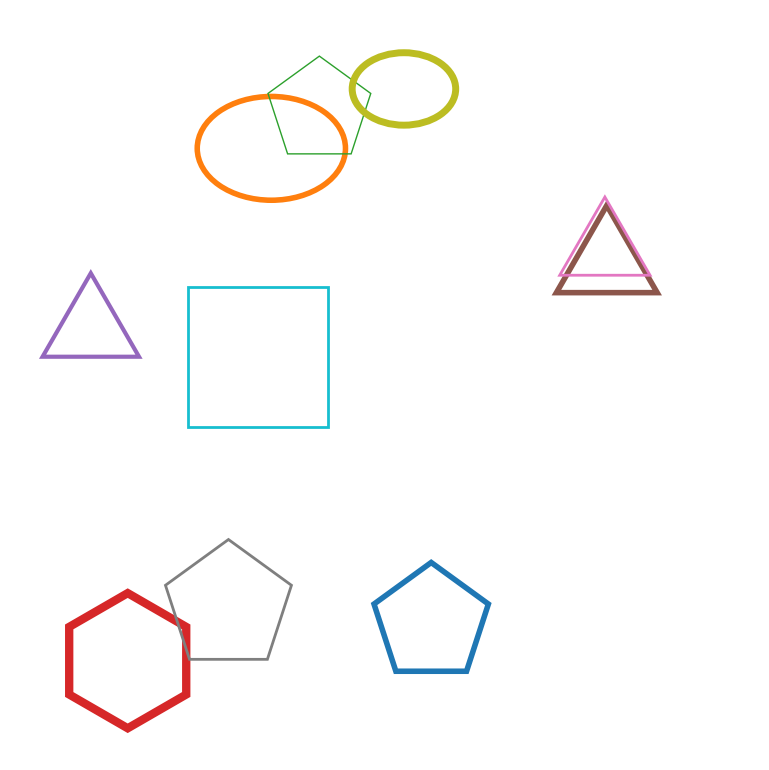[{"shape": "pentagon", "thickness": 2, "radius": 0.39, "center": [0.56, 0.191]}, {"shape": "oval", "thickness": 2, "radius": 0.48, "center": [0.352, 0.807]}, {"shape": "pentagon", "thickness": 0.5, "radius": 0.35, "center": [0.415, 0.857]}, {"shape": "hexagon", "thickness": 3, "radius": 0.44, "center": [0.166, 0.142]}, {"shape": "triangle", "thickness": 1.5, "radius": 0.36, "center": [0.118, 0.573]}, {"shape": "triangle", "thickness": 2, "radius": 0.38, "center": [0.788, 0.658]}, {"shape": "triangle", "thickness": 1, "radius": 0.34, "center": [0.786, 0.676]}, {"shape": "pentagon", "thickness": 1, "radius": 0.43, "center": [0.297, 0.213]}, {"shape": "oval", "thickness": 2.5, "radius": 0.34, "center": [0.525, 0.884]}, {"shape": "square", "thickness": 1, "radius": 0.45, "center": [0.335, 0.537]}]